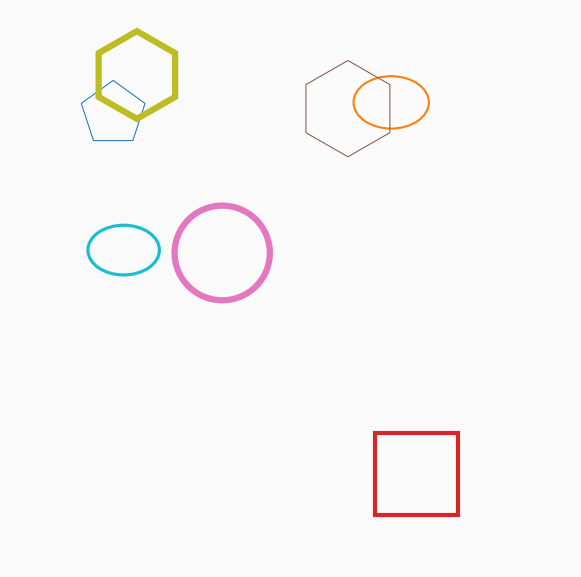[{"shape": "pentagon", "thickness": 0.5, "radius": 0.29, "center": [0.195, 0.802]}, {"shape": "oval", "thickness": 1, "radius": 0.32, "center": [0.673, 0.822]}, {"shape": "square", "thickness": 2, "radius": 0.36, "center": [0.716, 0.178]}, {"shape": "hexagon", "thickness": 0.5, "radius": 0.42, "center": [0.599, 0.811]}, {"shape": "circle", "thickness": 3, "radius": 0.41, "center": [0.382, 0.561]}, {"shape": "hexagon", "thickness": 3, "radius": 0.38, "center": [0.235, 0.869]}, {"shape": "oval", "thickness": 1.5, "radius": 0.31, "center": [0.213, 0.566]}]